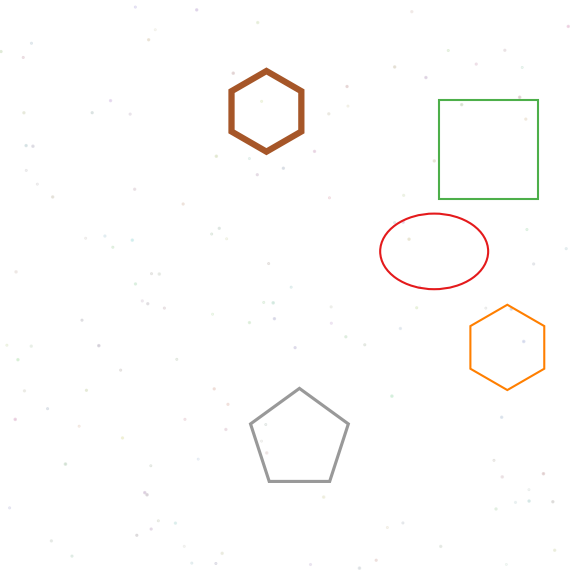[{"shape": "oval", "thickness": 1, "radius": 0.47, "center": [0.752, 0.564]}, {"shape": "square", "thickness": 1, "radius": 0.43, "center": [0.846, 0.74]}, {"shape": "hexagon", "thickness": 1, "radius": 0.37, "center": [0.878, 0.398]}, {"shape": "hexagon", "thickness": 3, "radius": 0.35, "center": [0.461, 0.806]}, {"shape": "pentagon", "thickness": 1.5, "radius": 0.45, "center": [0.519, 0.238]}]